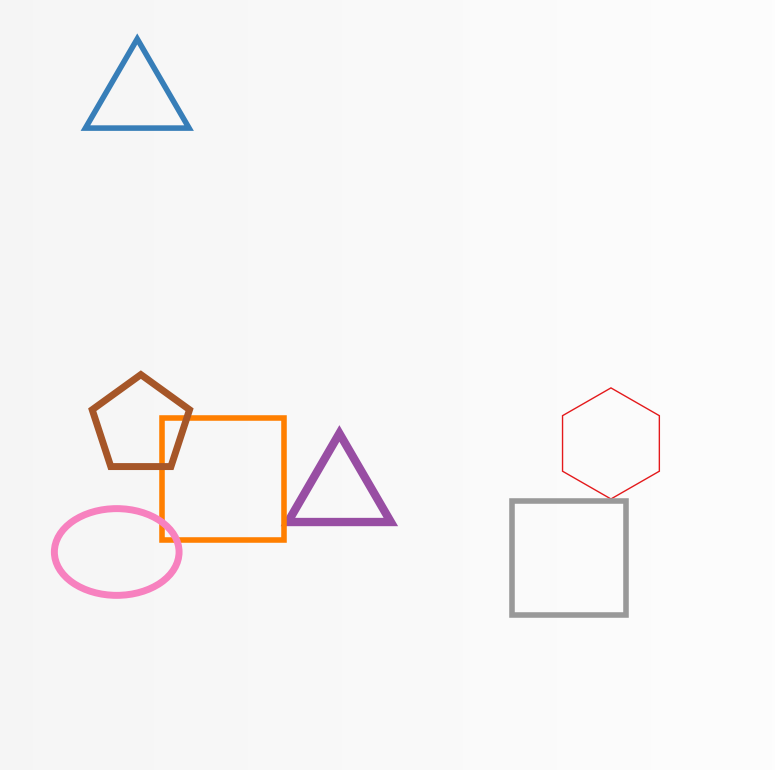[{"shape": "hexagon", "thickness": 0.5, "radius": 0.36, "center": [0.788, 0.424]}, {"shape": "triangle", "thickness": 2, "radius": 0.39, "center": [0.177, 0.872]}, {"shape": "triangle", "thickness": 3, "radius": 0.38, "center": [0.438, 0.36]}, {"shape": "square", "thickness": 2, "radius": 0.4, "center": [0.288, 0.378]}, {"shape": "pentagon", "thickness": 2.5, "radius": 0.33, "center": [0.182, 0.447]}, {"shape": "oval", "thickness": 2.5, "radius": 0.4, "center": [0.151, 0.283]}, {"shape": "square", "thickness": 2, "radius": 0.37, "center": [0.734, 0.275]}]